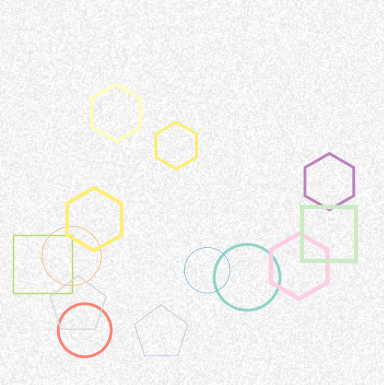[{"shape": "circle", "thickness": 2, "radius": 0.43, "center": [0.642, 0.28]}, {"shape": "hexagon", "thickness": 2, "radius": 0.37, "center": [0.302, 0.707]}, {"shape": "pentagon", "thickness": 0.5, "radius": 0.37, "center": [0.418, 0.135]}, {"shape": "circle", "thickness": 2, "radius": 0.34, "center": [0.22, 0.142]}, {"shape": "circle", "thickness": 0.5, "radius": 0.3, "center": [0.538, 0.298]}, {"shape": "circle", "thickness": 0.5, "radius": 0.39, "center": [0.186, 0.335]}, {"shape": "square", "thickness": 1, "radius": 0.38, "center": [0.11, 0.315]}, {"shape": "hexagon", "thickness": 3, "radius": 0.42, "center": [0.777, 0.309]}, {"shape": "pentagon", "thickness": 1, "radius": 0.38, "center": [0.203, 0.207]}, {"shape": "hexagon", "thickness": 2, "radius": 0.37, "center": [0.855, 0.528]}, {"shape": "square", "thickness": 3, "radius": 0.35, "center": [0.854, 0.392]}, {"shape": "hexagon", "thickness": 2, "radius": 0.3, "center": [0.458, 0.622]}, {"shape": "hexagon", "thickness": 2.5, "radius": 0.41, "center": [0.245, 0.43]}]